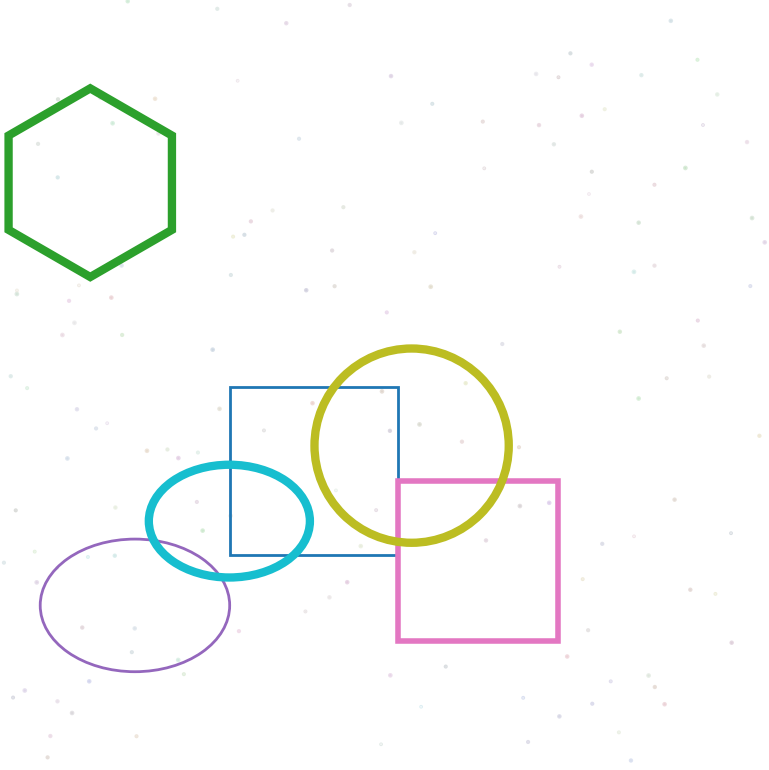[{"shape": "square", "thickness": 1, "radius": 0.54, "center": [0.408, 0.388]}, {"shape": "hexagon", "thickness": 3, "radius": 0.61, "center": [0.117, 0.763]}, {"shape": "oval", "thickness": 1, "radius": 0.62, "center": [0.175, 0.214]}, {"shape": "square", "thickness": 2, "radius": 0.52, "center": [0.621, 0.271]}, {"shape": "circle", "thickness": 3, "radius": 0.63, "center": [0.535, 0.421]}, {"shape": "oval", "thickness": 3, "radius": 0.52, "center": [0.298, 0.323]}]